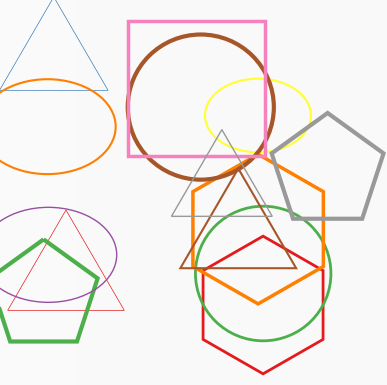[{"shape": "triangle", "thickness": 0.5, "radius": 0.87, "center": [0.17, 0.281]}, {"shape": "hexagon", "thickness": 2, "radius": 0.89, "center": [0.679, 0.208]}, {"shape": "triangle", "thickness": 0.5, "radius": 0.81, "center": [0.139, 0.846]}, {"shape": "pentagon", "thickness": 3, "radius": 0.73, "center": [0.112, 0.232]}, {"shape": "circle", "thickness": 2, "radius": 0.87, "center": [0.679, 0.29]}, {"shape": "oval", "thickness": 1, "radius": 0.88, "center": [0.125, 0.338]}, {"shape": "oval", "thickness": 1.5, "radius": 0.88, "center": [0.122, 0.671]}, {"shape": "hexagon", "thickness": 2.5, "radius": 0.97, "center": [0.666, 0.405]}, {"shape": "oval", "thickness": 1.5, "radius": 0.68, "center": [0.666, 0.7]}, {"shape": "triangle", "thickness": 1.5, "radius": 0.86, "center": [0.615, 0.39]}, {"shape": "circle", "thickness": 3, "radius": 0.94, "center": [0.518, 0.722]}, {"shape": "square", "thickness": 2.5, "radius": 0.88, "center": [0.506, 0.77]}, {"shape": "pentagon", "thickness": 3, "radius": 0.76, "center": [0.845, 0.555]}, {"shape": "triangle", "thickness": 1, "radius": 0.75, "center": [0.573, 0.513]}]